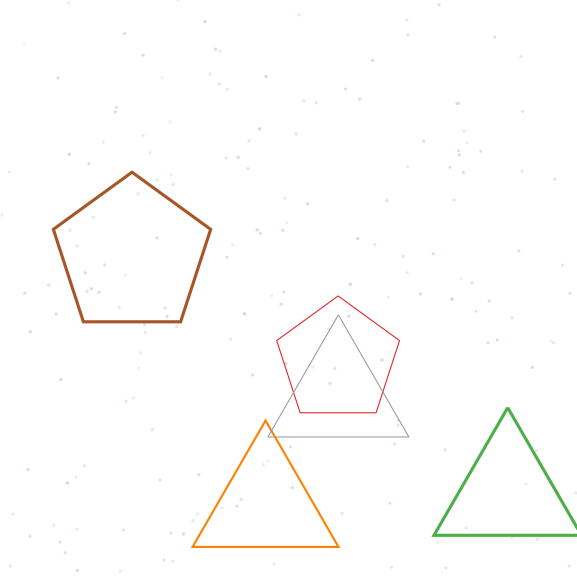[{"shape": "pentagon", "thickness": 0.5, "radius": 0.56, "center": [0.585, 0.375]}, {"shape": "triangle", "thickness": 1.5, "radius": 0.74, "center": [0.879, 0.146]}, {"shape": "triangle", "thickness": 1, "radius": 0.73, "center": [0.46, 0.125]}, {"shape": "pentagon", "thickness": 1.5, "radius": 0.72, "center": [0.229, 0.558]}, {"shape": "triangle", "thickness": 0.5, "radius": 0.7, "center": [0.586, 0.313]}]